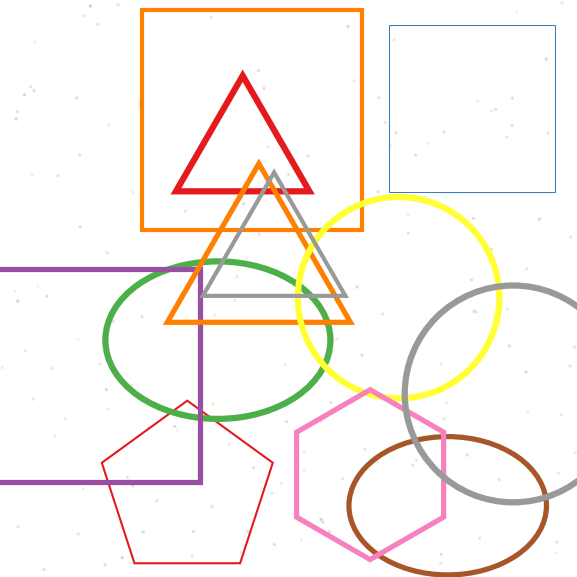[{"shape": "pentagon", "thickness": 1, "radius": 0.78, "center": [0.324, 0.15]}, {"shape": "triangle", "thickness": 3, "radius": 0.67, "center": [0.42, 0.735]}, {"shape": "square", "thickness": 0.5, "radius": 0.72, "center": [0.817, 0.811]}, {"shape": "oval", "thickness": 3, "radius": 0.97, "center": [0.377, 0.41]}, {"shape": "square", "thickness": 2.5, "radius": 0.92, "center": [0.162, 0.349]}, {"shape": "triangle", "thickness": 2.5, "radius": 0.92, "center": [0.448, 0.533]}, {"shape": "square", "thickness": 2, "radius": 0.95, "center": [0.436, 0.792]}, {"shape": "circle", "thickness": 3, "radius": 0.87, "center": [0.69, 0.484]}, {"shape": "oval", "thickness": 2.5, "radius": 0.86, "center": [0.775, 0.123]}, {"shape": "hexagon", "thickness": 2.5, "radius": 0.74, "center": [0.641, 0.177]}, {"shape": "circle", "thickness": 3, "radius": 0.94, "center": [0.889, 0.317]}, {"shape": "triangle", "thickness": 2, "radius": 0.71, "center": [0.475, 0.558]}]